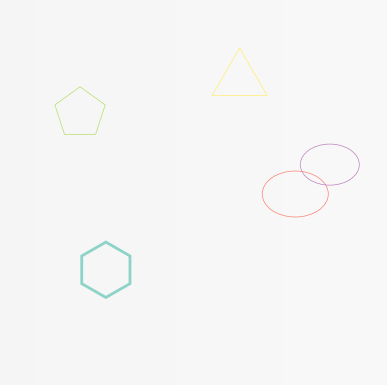[{"shape": "hexagon", "thickness": 2, "radius": 0.36, "center": [0.273, 0.299]}, {"shape": "oval", "thickness": 0.5, "radius": 0.43, "center": [0.762, 0.496]}, {"shape": "pentagon", "thickness": 0.5, "radius": 0.34, "center": [0.207, 0.706]}, {"shape": "oval", "thickness": 0.5, "radius": 0.38, "center": [0.851, 0.572]}, {"shape": "triangle", "thickness": 0.5, "radius": 0.41, "center": [0.618, 0.793]}]